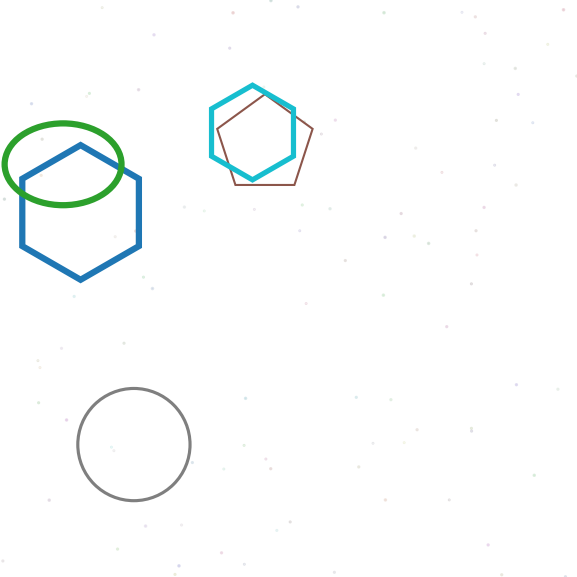[{"shape": "hexagon", "thickness": 3, "radius": 0.58, "center": [0.14, 0.631]}, {"shape": "oval", "thickness": 3, "radius": 0.51, "center": [0.109, 0.715]}, {"shape": "pentagon", "thickness": 1, "radius": 0.43, "center": [0.459, 0.749]}, {"shape": "circle", "thickness": 1.5, "radius": 0.49, "center": [0.232, 0.229]}, {"shape": "hexagon", "thickness": 2.5, "radius": 0.41, "center": [0.437, 0.77]}]